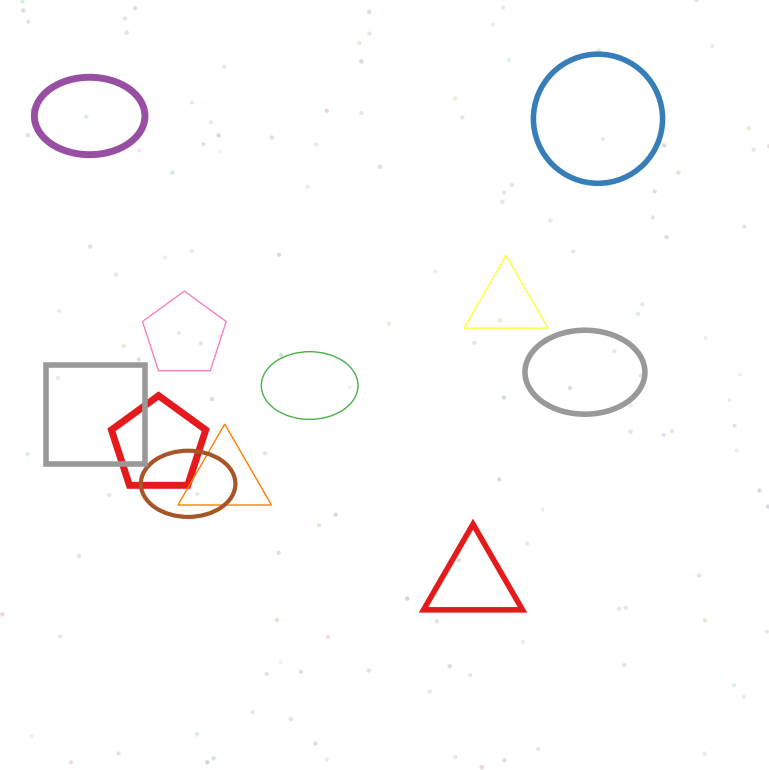[{"shape": "pentagon", "thickness": 2.5, "radius": 0.32, "center": [0.206, 0.422]}, {"shape": "triangle", "thickness": 2, "radius": 0.37, "center": [0.614, 0.245]}, {"shape": "circle", "thickness": 2, "radius": 0.42, "center": [0.777, 0.846]}, {"shape": "oval", "thickness": 0.5, "radius": 0.31, "center": [0.402, 0.499]}, {"shape": "oval", "thickness": 2.5, "radius": 0.36, "center": [0.116, 0.849]}, {"shape": "triangle", "thickness": 0.5, "radius": 0.35, "center": [0.292, 0.379]}, {"shape": "triangle", "thickness": 0.5, "radius": 0.32, "center": [0.657, 0.605]}, {"shape": "oval", "thickness": 1.5, "radius": 0.31, "center": [0.244, 0.372]}, {"shape": "pentagon", "thickness": 0.5, "radius": 0.29, "center": [0.239, 0.565]}, {"shape": "oval", "thickness": 2, "radius": 0.39, "center": [0.76, 0.517]}, {"shape": "square", "thickness": 2, "radius": 0.32, "center": [0.125, 0.461]}]